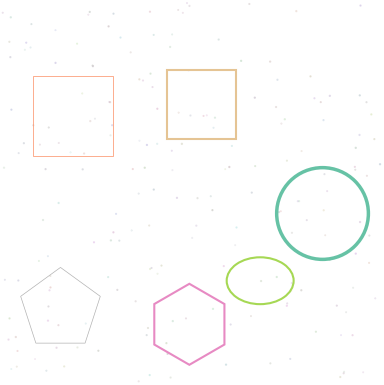[{"shape": "circle", "thickness": 2.5, "radius": 0.6, "center": [0.838, 0.445]}, {"shape": "square", "thickness": 0.5, "radius": 0.52, "center": [0.189, 0.699]}, {"shape": "hexagon", "thickness": 1.5, "radius": 0.53, "center": [0.492, 0.158]}, {"shape": "oval", "thickness": 1.5, "radius": 0.43, "center": [0.676, 0.271]}, {"shape": "square", "thickness": 1.5, "radius": 0.45, "center": [0.524, 0.728]}, {"shape": "pentagon", "thickness": 0.5, "radius": 0.54, "center": [0.157, 0.197]}]